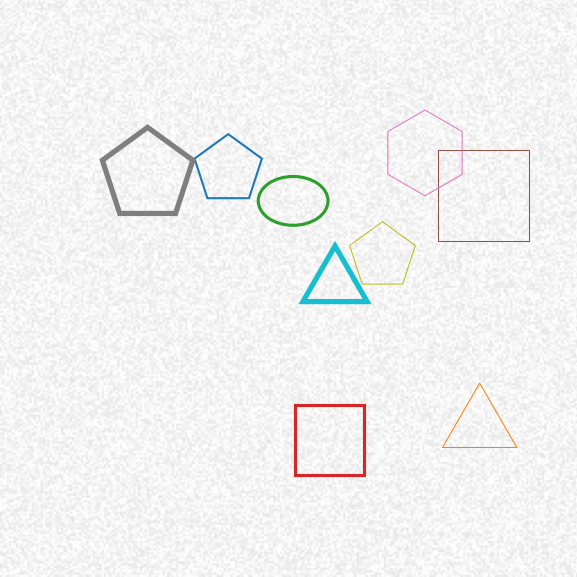[{"shape": "pentagon", "thickness": 1, "radius": 0.31, "center": [0.395, 0.706]}, {"shape": "triangle", "thickness": 0.5, "radius": 0.37, "center": [0.831, 0.261]}, {"shape": "oval", "thickness": 1.5, "radius": 0.3, "center": [0.508, 0.651]}, {"shape": "square", "thickness": 1.5, "radius": 0.3, "center": [0.57, 0.237]}, {"shape": "square", "thickness": 0.5, "radius": 0.39, "center": [0.837, 0.66]}, {"shape": "hexagon", "thickness": 0.5, "radius": 0.37, "center": [0.736, 0.734]}, {"shape": "pentagon", "thickness": 2.5, "radius": 0.41, "center": [0.256, 0.696]}, {"shape": "pentagon", "thickness": 0.5, "radius": 0.3, "center": [0.662, 0.556]}, {"shape": "triangle", "thickness": 2.5, "radius": 0.32, "center": [0.58, 0.509]}]